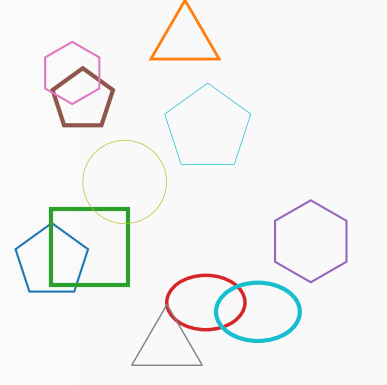[{"shape": "pentagon", "thickness": 1.5, "radius": 0.49, "center": [0.134, 0.322]}, {"shape": "triangle", "thickness": 2, "radius": 0.51, "center": [0.477, 0.897]}, {"shape": "square", "thickness": 3, "radius": 0.5, "center": [0.232, 0.358]}, {"shape": "oval", "thickness": 2.5, "radius": 0.5, "center": [0.531, 0.214]}, {"shape": "hexagon", "thickness": 1.5, "radius": 0.53, "center": [0.802, 0.373]}, {"shape": "pentagon", "thickness": 3, "radius": 0.41, "center": [0.214, 0.741]}, {"shape": "hexagon", "thickness": 1.5, "radius": 0.4, "center": [0.186, 0.81]}, {"shape": "triangle", "thickness": 1, "radius": 0.53, "center": [0.431, 0.104]}, {"shape": "circle", "thickness": 0.5, "radius": 0.54, "center": [0.322, 0.527]}, {"shape": "pentagon", "thickness": 0.5, "radius": 0.58, "center": [0.536, 0.668]}, {"shape": "oval", "thickness": 3, "radius": 0.54, "center": [0.666, 0.19]}]